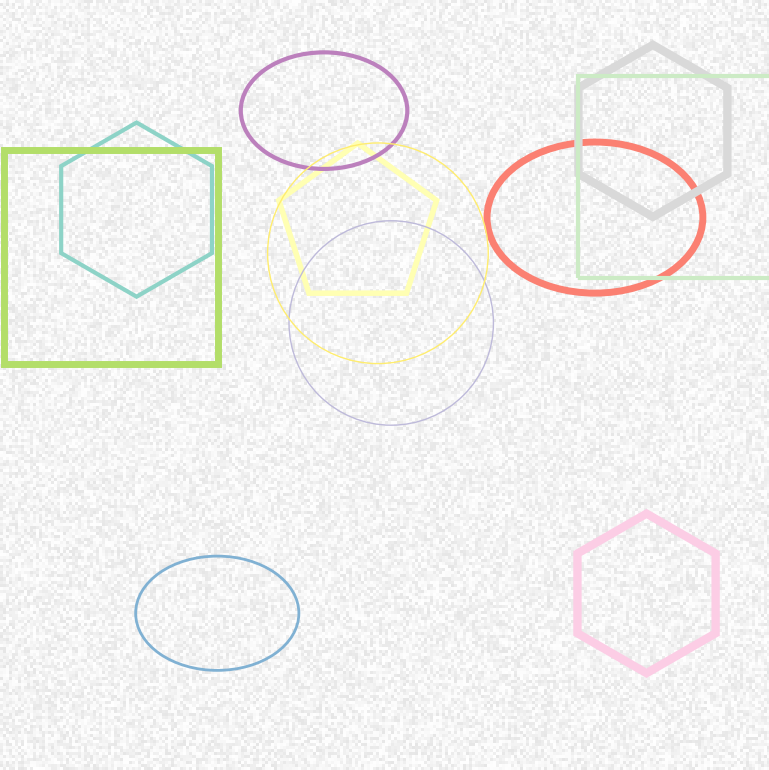[{"shape": "hexagon", "thickness": 1.5, "radius": 0.57, "center": [0.177, 0.728]}, {"shape": "pentagon", "thickness": 2, "radius": 0.54, "center": [0.465, 0.706]}, {"shape": "circle", "thickness": 0.5, "radius": 0.66, "center": [0.508, 0.581]}, {"shape": "oval", "thickness": 2.5, "radius": 0.7, "center": [0.773, 0.717]}, {"shape": "oval", "thickness": 1, "radius": 0.53, "center": [0.282, 0.204]}, {"shape": "square", "thickness": 2.5, "radius": 0.69, "center": [0.144, 0.667]}, {"shape": "hexagon", "thickness": 3, "radius": 0.52, "center": [0.84, 0.229]}, {"shape": "hexagon", "thickness": 3, "radius": 0.56, "center": [0.848, 0.83]}, {"shape": "oval", "thickness": 1.5, "radius": 0.54, "center": [0.421, 0.856]}, {"shape": "square", "thickness": 1.5, "radius": 0.65, "center": [0.881, 0.77]}, {"shape": "circle", "thickness": 0.5, "radius": 0.72, "center": [0.491, 0.671]}]